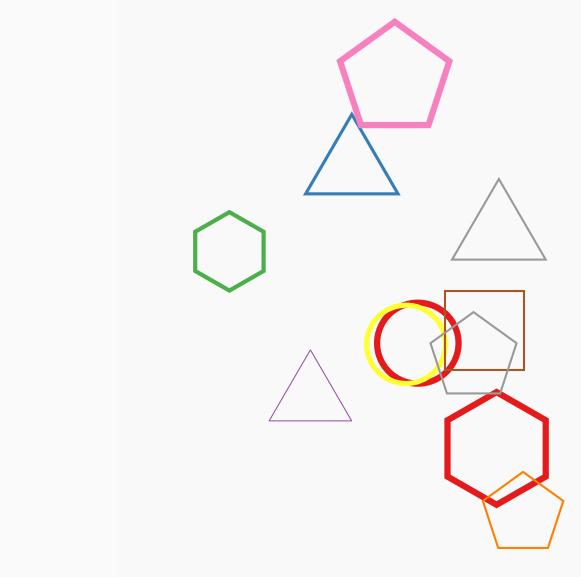[{"shape": "hexagon", "thickness": 3, "radius": 0.49, "center": [0.854, 0.223]}, {"shape": "circle", "thickness": 3, "radius": 0.35, "center": [0.719, 0.405]}, {"shape": "triangle", "thickness": 1.5, "radius": 0.46, "center": [0.605, 0.709]}, {"shape": "hexagon", "thickness": 2, "radius": 0.34, "center": [0.395, 0.564]}, {"shape": "triangle", "thickness": 0.5, "radius": 0.41, "center": [0.534, 0.311]}, {"shape": "pentagon", "thickness": 1, "radius": 0.36, "center": [0.9, 0.109]}, {"shape": "circle", "thickness": 2.5, "radius": 0.34, "center": [0.699, 0.403]}, {"shape": "square", "thickness": 1, "radius": 0.34, "center": [0.833, 0.427]}, {"shape": "pentagon", "thickness": 3, "radius": 0.49, "center": [0.679, 0.863]}, {"shape": "pentagon", "thickness": 1, "radius": 0.39, "center": [0.815, 0.381]}, {"shape": "triangle", "thickness": 1, "radius": 0.47, "center": [0.858, 0.596]}]